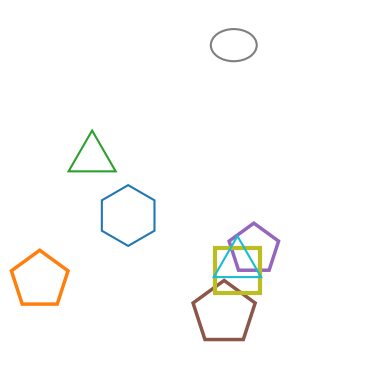[{"shape": "hexagon", "thickness": 1.5, "radius": 0.39, "center": [0.333, 0.44]}, {"shape": "pentagon", "thickness": 2.5, "radius": 0.39, "center": [0.103, 0.273]}, {"shape": "triangle", "thickness": 1.5, "radius": 0.35, "center": [0.239, 0.59]}, {"shape": "pentagon", "thickness": 2.5, "radius": 0.34, "center": [0.659, 0.353]}, {"shape": "pentagon", "thickness": 2.5, "radius": 0.42, "center": [0.582, 0.187]}, {"shape": "oval", "thickness": 1.5, "radius": 0.3, "center": [0.607, 0.883]}, {"shape": "square", "thickness": 3, "radius": 0.29, "center": [0.617, 0.298]}, {"shape": "triangle", "thickness": 1.5, "radius": 0.35, "center": [0.617, 0.316]}]